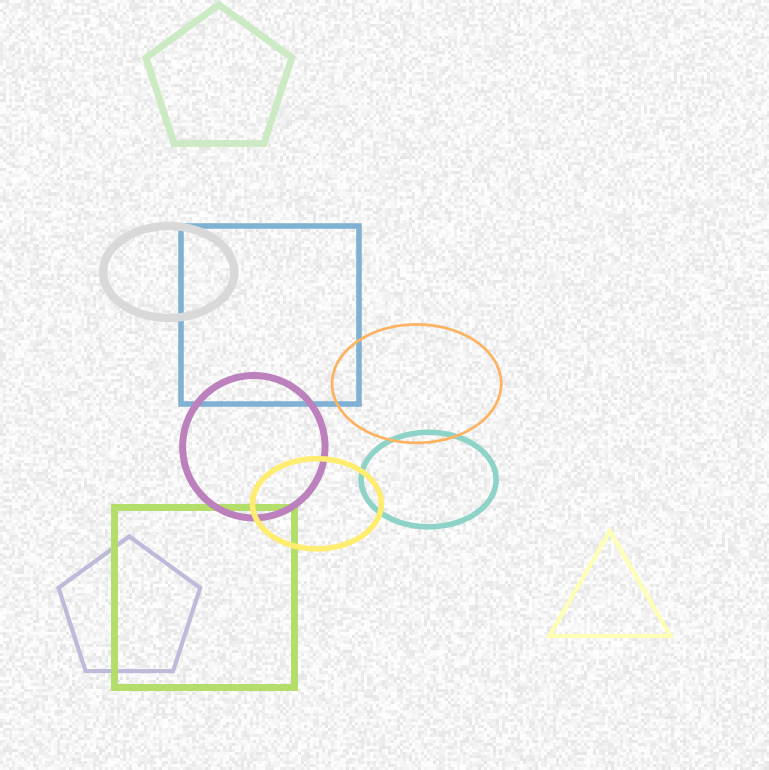[{"shape": "oval", "thickness": 2, "radius": 0.44, "center": [0.557, 0.377]}, {"shape": "triangle", "thickness": 1.5, "radius": 0.45, "center": [0.792, 0.219]}, {"shape": "pentagon", "thickness": 1.5, "radius": 0.48, "center": [0.168, 0.207]}, {"shape": "square", "thickness": 2, "radius": 0.58, "center": [0.351, 0.591]}, {"shape": "oval", "thickness": 1, "radius": 0.55, "center": [0.541, 0.502]}, {"shape": "square", "thickness": 2.5, "radius": 0.58, "center": [0.265, 0.225]}, {"shape": "oval", "thickness": 3, "radius": 0.43, "center": [0.219, 0.647]}, {"shape": "circle", "thickness": 2.5, "radius": 0.46, "center": [0.33, 0.42]}, {"shape": "pentagon", "thickness": 2.5, "radius": 0.5, "center": [0.284, 0.894]}, {"shape": "oval", "thickness": 2, "radius": 0.42, "center": [0.412, 0.346]}]